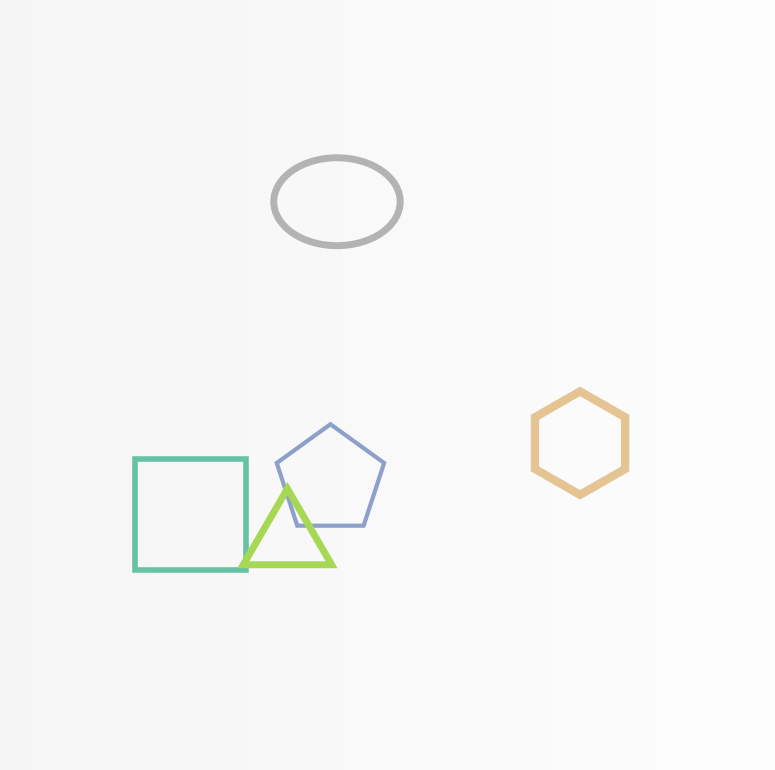[{"shape": "square", "thickness": 2, "radius": 0.36, "center": [0.246, 0.332]}, {"shape": "pentagon", "thickness": 1.5, "radius": 0.36, "center": [0.426, 0.376]}, {"shape": "triangle", "thickness": 2.5, "radius": 0.33, "center": [0.371, 0.299]}, {"shape": "hexagon", "thickness": 3, "radius": 0.34, "center": [0.748, 0.425]}, {"shape": "oval", "thickness": 2.5, "radius": 0.41, "center": [0.435, 0.738]}]